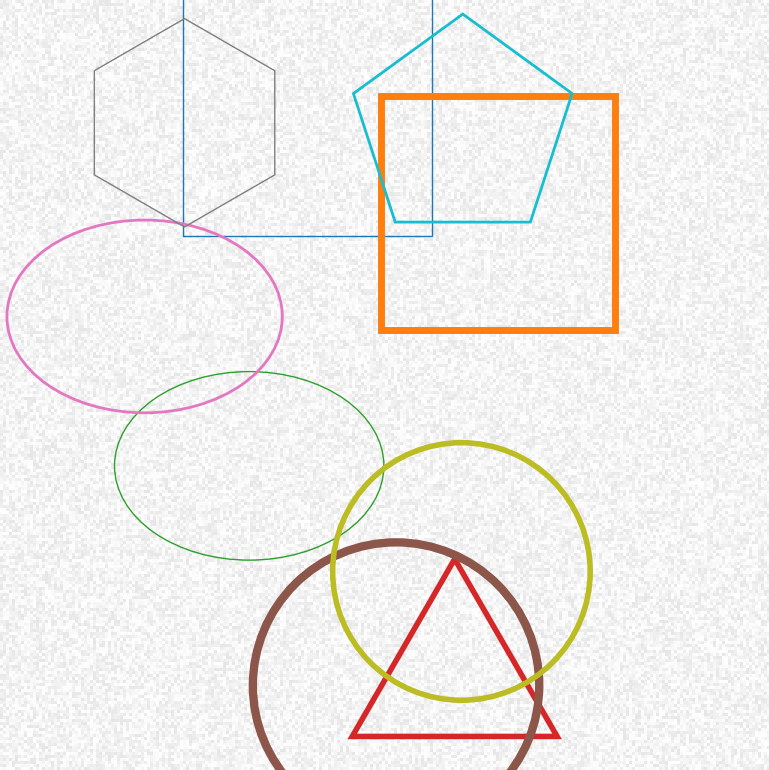[{"shape": "square", "thickness": 0.5, "radius": 0.81, "center": [0.4, 0.855]}, {"shape": "square", "thickness": 2.5, "radius": 0.76, "center": [0.646, 0.723]}, {"shape": "oval", "thickness": 0.5, "radius": 0.87, "center": [0.324, 0.395]}, {"shape": "triangle", "thickness": 2, "radius": 0.77, "center": [0.59, 0.12]}, {"shape": "circle", "thickness": 3, "radius": 0.93, "center": [0.514, 0.11]}, {"shape": "oval", "thickness": 1, "radius": 0.89, "center": [0.188, 0.589]}, {"shape": "hexagon", "thickness": 0.5, "radius": 0.68, "center": [0.24, 0.841]}, {"shape": "circle", "thickness": 2, "radius": 0.84, "center": [0.599, 0.258]}, {"shape": "pentagon", "thickness": 1, "radius": 0.75, "center": [0.601, 0.832]}]